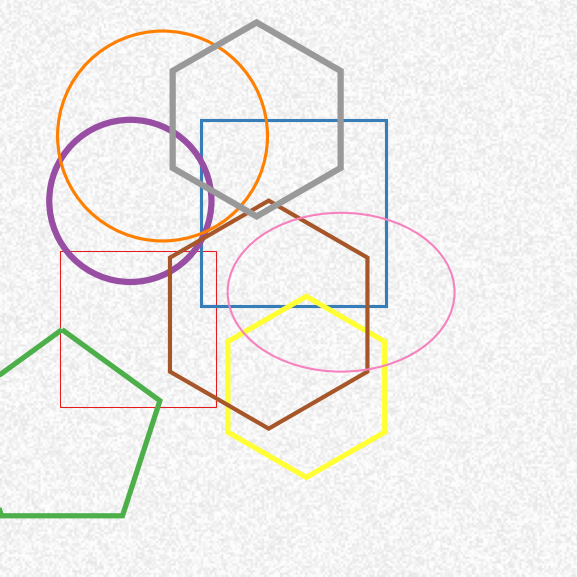[{"shape": "square", "thickness": 0.5, "radius": 0.67, "center": [0.239, 0.429]}, {"shape": "square", "thickness": 1.5, "radius": 0.8, "center": [0.508, 0.631]}, {"shape": "pentagon", "thickness": 2.5, "radius": 0.89, "center": [0.107, 0.25]}, {"shape": "circle", "thickness": 3, "radius": 0.7, "center": [0.226, 0.651]}, {"shape": "circle", "thickness": 1.5, "radius": 0.91, "center": [0.281, 0.764]}, {"shape": "hexagon", "thickness": 2.5, "radius": 0.78, "center": [0.53, 0.329]}, {"shape": "hexagon", "thickness": 2, "radius": 0.99, "center": [0.465, 0.454]}, {"shape": "oval", "thickness": 1, "radius": 0.98, "center": [0.591, 0.493]}, {"shape": "hexagon", "thickness": 3, "radius": 0.84, "center": [0.444, 0.792]}]